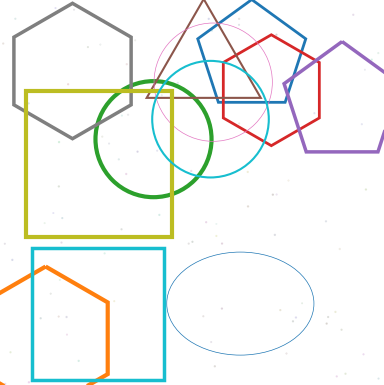[{"shape": "oval", "thickness": 0.5, "radius": 0.96, "center": [0.624, 0.211]}, {"shape": "pentagon", "thickness": 2, "radius": 0.74, "center": [0.654, 0.854]}, {"shape": "hexagon", "thickness": 3, "radius": 0.93, "center": [0.118, 0.121]}, {"shape": "circle", "thickness": 3, "radius": 0.75, "center": [0.399, 0.639]}, {"shape": "hexagon", "thickness": 2, "radius": 0.72, "center": [0.705, 0.766]}, {"shape": "pentagon", "thickness": 2.5, "radius": 0.79, "center": [0.889, 0.734]}, {"shape": "triangle", "thickness": 1.5, "radius": 0.86, "center": [0.529, 0.831]}, {"shape": "circle", "thickness": 0.5, "radius": 0.77, "center": [0.554, 0.787]}, {"shape": "hexagon", "thickness": 2.5, "radius": 0.88, "center": [0.188, 0.816]}, {"shape": "square", "thickness": 3, "radius": 0.95, "center": [0.258, 0.573]}, {"shape": "square", "thickness": 2.5, "radius": 0.85, "center": [0.254, 0.185]}, {"shape": "circle", "thickness": 1.5, "radius": 0.76, "center": [0.547, 0.69]}]